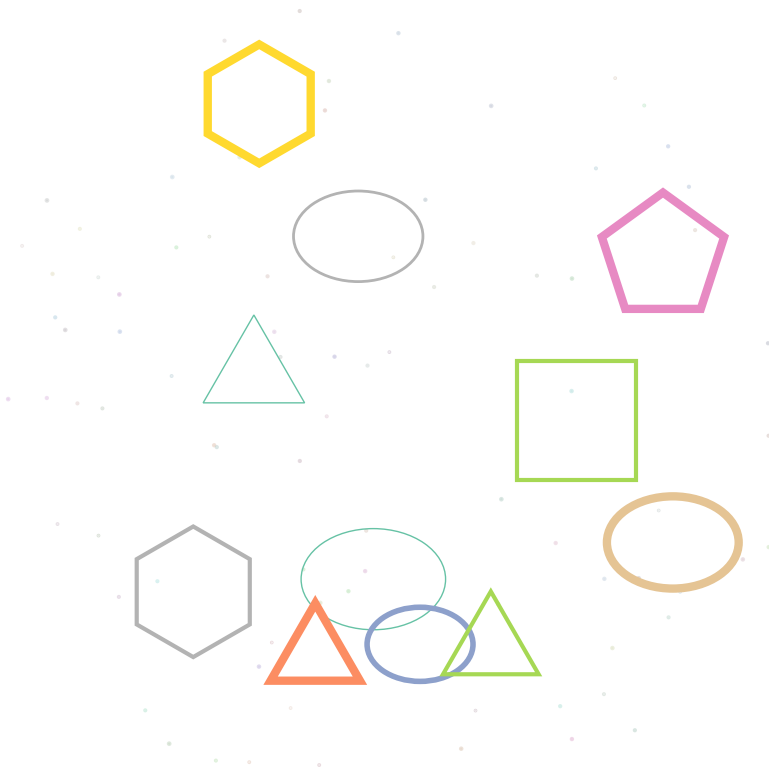[{"shape": "oval", "thickness": 0.5, "radius": 0.47, "center": [0.485, 0.248]}, {"shape": "triangle", "thickness": 0.5, "radius": 0.38, "center": [0.33, 0.515]}, {"shape": "triangle", "thickness": 3, "radius": 0.34, "center": [0.409, 0.149]}, {"shape": "oval", "thickness": 2, "radius": 0.34, "center": [0.546, 0.163]}, {"shape": "pentagon", "thickness": 3, "radius": 0.42, "center": [0.861, 0.666]}, {"shape": "triangle", "thickness": 1.5, "radius": 0.36, "center": [0.637, 0.16]}, {"shape": "square", "thickness": 1.5, "radius": 0.39, "center": [0.749, 0.454]}, {"shape": "hexagon", "thickness": 3, "radius": 0.39, "center": [0.337, 0.865]}, {"shape": "oval", "thickness": 3, "radius": 0.43, "center": [0.874, 0.296]}, {"shape": "oval", "thickness": 1, "radius": 0.42, "center": [0.465, 0.693]}, {"shape": "hexagon", "thickness": 1.5, "radius": 0.42, "center": [0.251, 0.231]}]